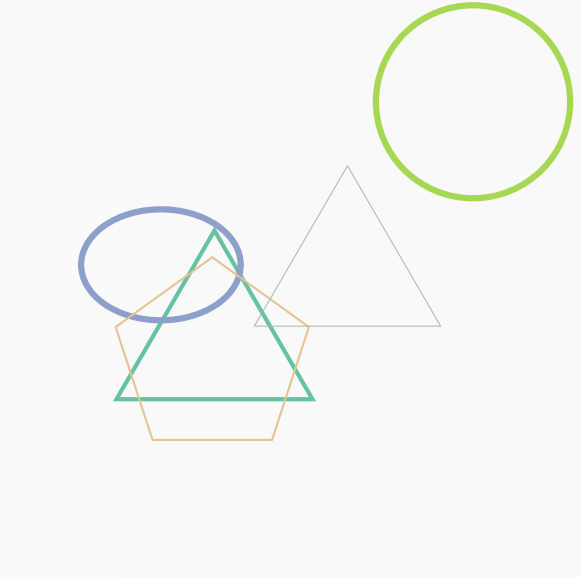[{"shape": "triangle", "thickness": 2, "radius": 0.97, "center": [0.369, 0.405]}, {"shape": "oval", "thickness": 3, "radius": 0.69, "center": [0.277, 0.541]}, {"shape": "circle", "thickness": 3, "radius": 0.84, "center": [0.814, 0.823]}, {"shape": "pentagon", "thickness": 1, "radius": 0.87, "center": [0.365, 0.379]}, {"shape": "triangle", "thickness": 0.5, "radius": 0.93, "center": [0.598, 0.527]}]